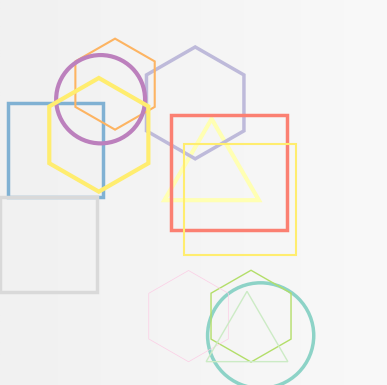[{"shape": "circle", "thickness": 2.5, "radius": 0.68, "center": [0.673, 0.128]}, {"shape": "triangle", "thickness": 3, "radius": 0.7, "center": [0.546, 0.55]}, {"shape": "hexagon", "thickness": 2.5, "radius": 0.73, "center": [0.504, 0.733]}, {"shape": "square", "thickness": 2.5, "radius": 0.75, "center": [0.591, 0.552]}, {"shape": "square", "thickness": 2.5, "radius": 0.61, "center": [0.143, 0.61]}, {"shape": "hexagon", "thickness": 1.5, "radius": 0.59, "center": [0.297, 0.781]}, {"shape": "hexagon", "thickness": 1, "radius": 0.6, "center": [0.648, 0.179]}, {"shape": "hexagon", "thickness": 0.5, "radius": 0.59, "center": [0.487, 0.179]}, {"shape": "square", "thickness": 2.5, "radius": 0.62, "center": [0.125, 0.365]}, {"shape": "circle", "thickness": 3, "radius": 0.57, "center": [0.26, 0.742]}, {"shape": "triangle", "thickness": 1, "radius": 0.61, "center": [0.637, 0.122]}, {"shape": "hexagon", "thickness": 3, "radius": 0.74, "center": [0.255, 0.65]}, {"shape": "square", "thickness": 1.5, "radius": 0.72, "center": [0.618, 0.481]}]